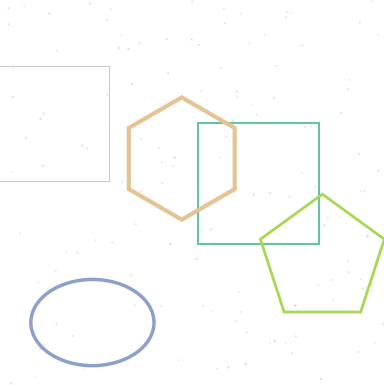[{"shape": "square", "thickness": 1.5, "radius": 0.78, "center": [0.671, 0.523]}, {"shape": "oval", "thickness": 2.5, "radius": 0.8, "center": [0.24, 0.162]}, {"shape": "pentagon", "thickness": 2, "radius": 0.85, "center": [0.837, 0.326]}, {"shape": "hexagon", "thickness": 3, "radius": 0.79, "center": [0.472, 0.588]}, {"shape": "square", "thickness": 0.5, "radius": 0.75, "center": [0.133, 0.679]}]